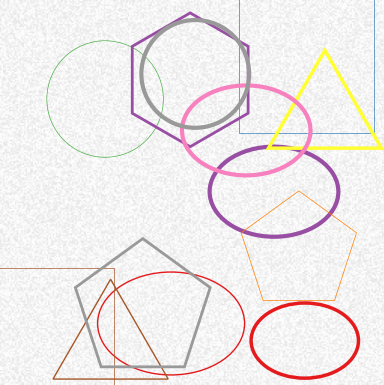[{"shape": "oval", "thickness": 1, "radius": 0.95, "center": [0.444, 0.16]}, {"shape": "oval", "thickness": 2.5, "radius": 0.7, "center": [0.792, 0.115]}, {"shape": "square", "thickness": 0.5, "radius": 0.88, "center": [0.797, 0.831]}, {"shape": "circle", "thickness": 0.5, "radius": 0.76, "center": [0.273, 0.743]}, {"shape": "hexagon", "thickness": 2, "radius": 0.87, "center": [0.494, 0.793]}, {"shape": "oval", "thickness": 3, "radius": 0.84, "center": [0.712, 0.502]}, {"shape": "pentagon", "thickness": 0.5, "radius": 0.79, "center": [0.776, 0.347]}, {"shape": "triangle", "thickness": 2.5, "radius": 0.85, "center": [0.844, 0.7]}, {"shape": "square", "thickness": 0.5, "radius": 0.77, "center": [0.142, 0.151]}, {"shape": "triangle", "thickness": 1, "radius": 0.86, "center": [0.287, 0.102]}, {"shape": "oval", "thickness": 3, "radius": 0.83, "center": [0.64, 0.661]}, {"shape": "pentagon", "thickness": 2, "radius": 0.92, "center": [0.371, 0.196]}, {"shape": "circle", "thickness": 3, "radius": 0.7, "center": [0.507, 0.808]}]